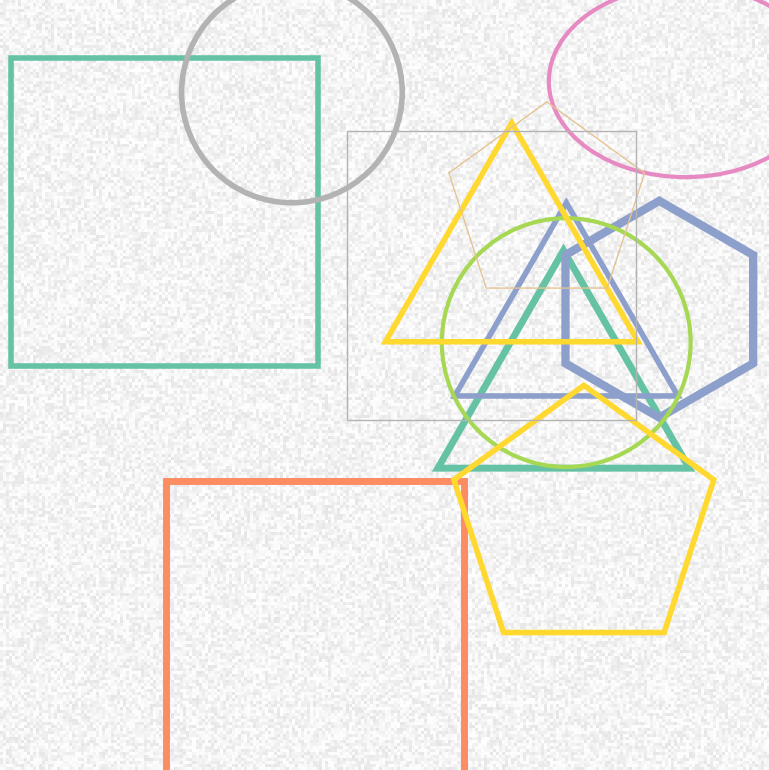[{"shape": "triangle", "thickness": 2.5, "radius": 0.94, "center": [0.732, 0.486]}, {"shape": "square", "thickness": 2, "radius": 1.0, "center": [0.213, 0.724]}, {"shape": "square", "thickness": 2.5, "radius": 0.97, "center": [0.409, 0.182]}, {"shape": "hexagon", "thickness": 3, "radius": 0.7, "center": [0.856, 0.598]}, {"shape": "triangle", "thickness": 2, "radius": 0.84, "center": [0.736, 0.569]}, {"shape": "oval", "thickness": 1.5, "radius": 0.89, "center": [0.89, 0.894]}, {"shape": "circle", "thickness": 1.5, "radius": 0.81, "center": [0.735, 0.555]}, {"shape": "triangle", "thickness": 2, "radius": 0.95, "center": [0.665, 0.651]}, {"shape": "pentagon", "thickness": 2, "radius": 0.89, "center": [0.758, 0.322]}, {"shape": "pentagon", "thickness": 0.5, "radius": 0.67, "center": [0.71, 0.734]}, {"shape": "circle", "thickness": 2, "radius": 0.72, "center": [0.379, 0.88]}, {"shape": "square", "thickness": 0.5, "radius": 0.94, "center": [0.639, 0.643]}]